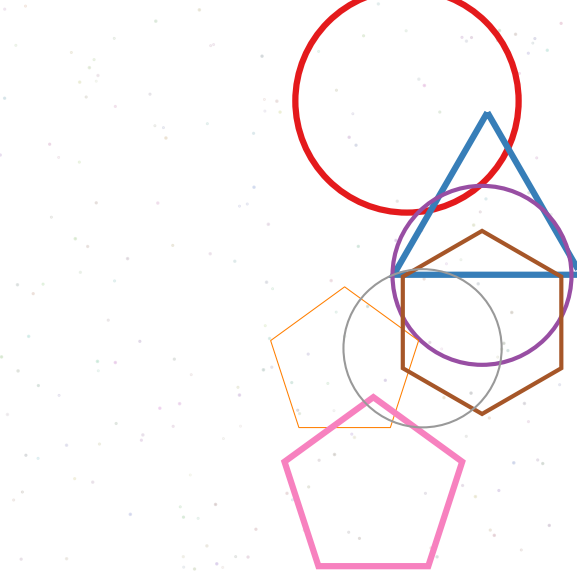[{"shape": "circle", "thickness": 3, "radius": 0.97, "center": [0.705, 0.824]}, {"shape": "triangle", "thickness": 3, "radius": 0.94, "center": [0.844, 0.617]}, {"shape": "circle", "thickness": 2, "radius": 0.77, "center": [0.835, 0.522]}, {"shape": "pentagon", "thickness": 0.5, "radius": 0.67, "center": [0.597, 0.368]}, {"shape": "hexagon", "thickness": 2, "radius": 0.79, "center": [0.835, 0.441]}, {"shape": "pentagon", "thickness": 3, "radius": 0.81, "center": [0.647, 0.15]}, {"shape": "circle", "thickness": 1, "radius": 0.68, "center": [0.732, 0.396]}]